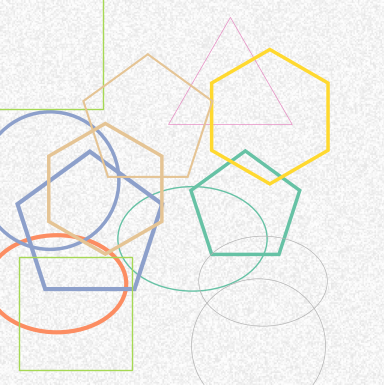[{"shape": "pentagon", "thickness": 2.5, "radius": 0.74, "center": [0.637, 0.459]}, {"shape": "oval", "thickness": 1, "radius": 0.97, "center": [0.5, 0.38]}, {"shape": "oval", "thickness": 3, "radius": 0.9, "center": [0.148, 0.263]}, {"shape": "circle", "thickness": 2.5, "radius": 0.89, "center": [0.13, 0.531]}, {"shape": "pentagon", "thickness": 3, "radius": 0.99, "center": [0.233, 0.409]}, {"shape": "triangle", "thickness": 0.5, "radius": 0.93, "center": [0.598, 0.769]}, {"shape": "square", "thickness": 1, "radius": 0.75, "center": [0.117, 0.868]}, {"shape": "square", "thickness": 1, "radius": 0.73, "center": [0.197, 0.187]}, {"shape": "hexagon", "thickness": 2.5, "radius": 0.87, "center": [0.701, 0.697]}, {"shape": "hexagon", "thickness": 2.5, "radius": 0.85, "center": [0.274, 0.51]}, {"shape": "pentagon", "thickness": 1.5, "radius": 0.88, "center": [0.384, 0.683]}, {"shape": "circle", "thickness": 0.5, "radius": 0.87, "center": [0.672, 0.102]}, {"shape": "oval", "thickness": 0.5, "radius": 0.84, "center": [0.683, 0.27]}]